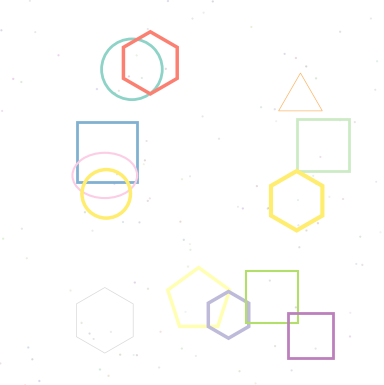[{"shape": "circle", "thickness": 2, "radius": 0.39, "center": [0.343, 0.82]}, {"shape": "pentagon", "thickness": 2.5, "radius": 0.42, "center": [0.516, 0.221]}, {"shape": "hexagon", "thickness": 2.5, "radius": 0.3, "center": [0.594, 0.182]}, {"shape": "hexagon", "thickness": 2.5, "radius": 0.4, "center": [0.39, 0.837]}, {"shape": "square", "thickness": 2, "radius": 0.39, "center": [0.279, 0.605]}, {"shape": "triangle", "thickness": 0.5, "radius": 0.33, "center": [0.78, 0.745]}, {"shape": "square", "thickness": 1.5, "radius": 0.34, "center": [0.706, 0.228]}, {"shape": "oval", "thickness": 1.5, "radius": 0.42, "center": [0.272, 0.544]}, {"shape": "hexagon", "thickness": 0.5, "radius": 0.43, "center": [0.272, 0.168]}, {"shape": "square", "thickness": 2, "radius": 0.29, "center": [0.806, 0.128]}, {"shape": "square", "thickness": 2, "radius": 0.34, "center": [0.839, 0.624]}, {"shape": "circle", "thickness": 2.5, "radius": 0.31, "center": [0.276, 0.497]}, {"shape": "hexagon", "thickness": 3, "radius": 0.39, "center": [0.771, 0.479]}]